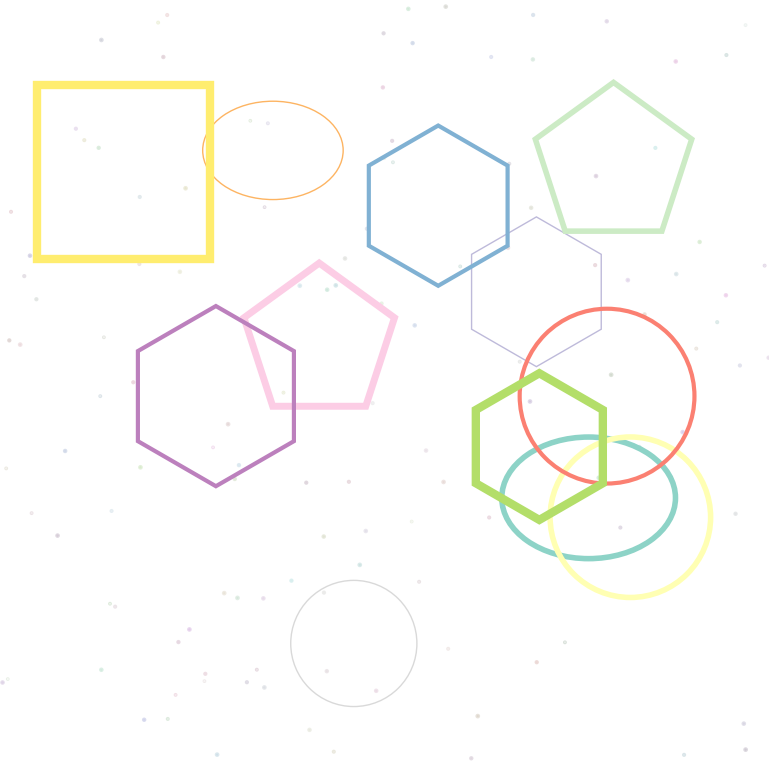[{"shape": "oval", "thickness": 2, "radius": 0.56, "center": [0.764, 0.353]}, {"shape": "circle", "thickness": 2, "radius": 0.52, "center": [0.819, 0.328]}, {"shape": "hexagon", "thickness": 0.5, "radius": 0.49, "center": [0.697, 0.621]}, {"shape": "circle", "thickness": 1.5, "radius": 0.57, "center": [0.788, 0.486]}, {"shape": "hexagon", "thickness": 1.5, "radius": 0.52, "center": [0.569, 0.733]}, {"shape": "oval", "thickness": 0.5, "radius": 0.46, "center": [0.354, 0.805]}, {"shape": "hexagon", "thickness": 3, "radius": 0.48, "center": [0.7, 0.42]}, {"shape": "pentagon", "thickness": 2.5, "radius": 0.51, "center": [0.415, 0.556]}, {"shape": "circle", "thickness": 0.5, "radius": 0.41, "center": [0.459, 0.164]}, {"shape": "hexagon", "thickness": 1.5, "radius": 0.58, "center": [0.28, 0.486]}, {"shape": "pentagon", "thickness": 2, "radius": 0.53, "center": [0.797, 0.786]}, {"shape": "square", "thickness": 3, "radius": 0.56, "center": [0.16, 0.777]}]